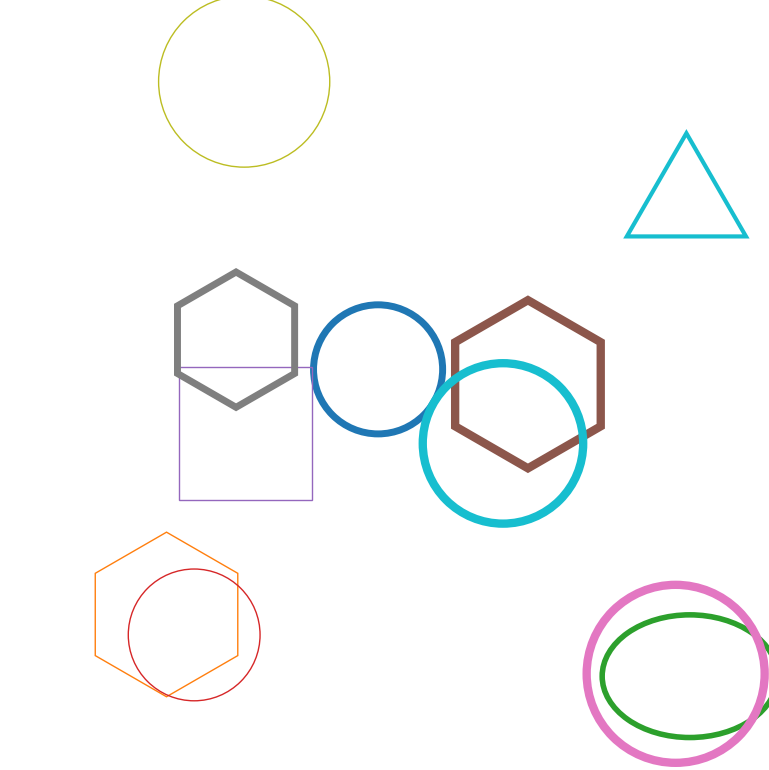[{"shape": "circle", "thickness": 2.5, "radius": 0.42, "center": [0.491, 0.52]}, {"shape": "hexagon", "thickness": 0.5, "radius": 0.53, "center": [0.216, 0.202]}, {"shape": "oval", "thickness": 2, "radius": 0.57, "center": [0.896, 0.122]}, {"shape": "circle", "thickness": 0.5, "radius": 0.43, "center": [0.252, 0.175]}, {"shape": "square", "thickness": 0.5, "radius": 0.43, "center": [0.318, 0.437]}, {"shape": "hexagon", "thickness": 3, "radius": 0.55, "center": [0.686, 0.501]}, {"shape": "circle", "thickness": 3, "radius": 0.58, "center": [0.877, 0.125]}, {"shape": "hexagon", "thickness": 2.5, "radius": 0.44, "center": [0.307, 0.559]}, {"shape": "circle", "thickness": 0.5, "radius": 0.56, "center": [0.317, 0.894]}, {"shape": "circle", "thickness": 3, "radius": 0.52, "center": [0.653, 0.424]}, {"shape": "triangle", "thickness": 1.5, "radius": 0.45, "center": [0.891, 0.738]}]